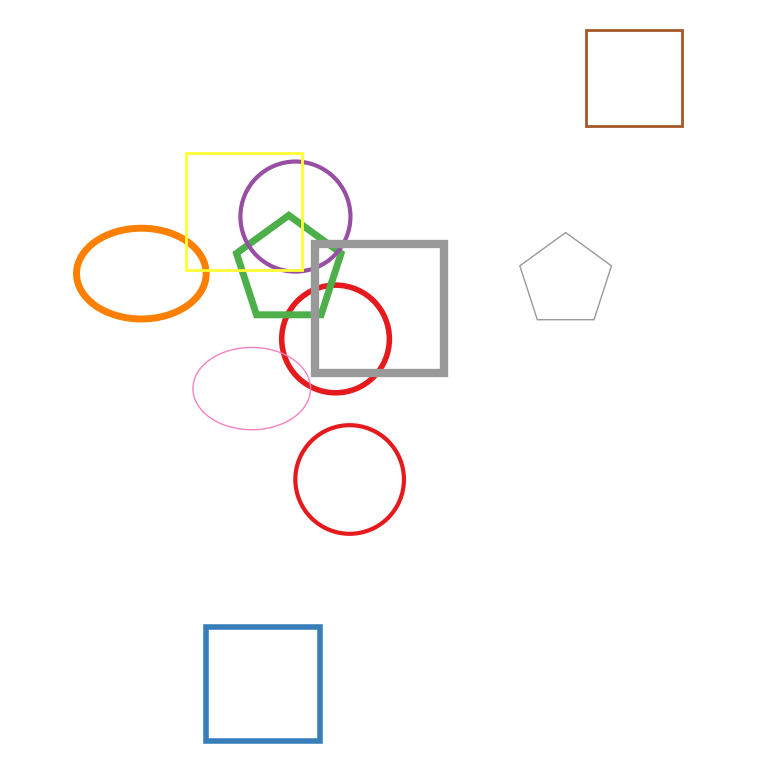[{"shape": "circle", "thickness": 1.5, "radius": 0.35, "center": [0.454, 0.377]}, {"shape": "circle", "thickness": 2, "radius": 0.35, "center": [0.436, 0.56]}, {"shape": "square", "thickness": 2, "radius": 0.37, "center": [0.341, 0.111]}, {"shape": "pentagon", "thickness": 2.5, "radius": 0.36, "center": [0.375, 0.649]}, {"shape": "circle", "thickness": 1.5, "radius": 0.36, "center": [0.384, 0.719]}, {"shape": "oval", "thickness": 2.5, "radius": 0.42, "center": [0.184, 0.645]}, {"shape": "square", "thickness": 1, "radius": 0.38, "center": [0.317, 0.725]}, {"shape": "square", "thickness": 1, "radius": 0.31, "center": [0.824, 0.899]}, {"shape": "oval", "thickness": 0.5, "radius": 0.38, "center": [0.327, 0.495]}, {"shape": "pentagon", "thickness": 0.5, "radius": 0.31, "center": [0.735, 0.635]}, {"shape": "square", "thickness": 3, "radius": 0.42, "center": [0.493, 0.599]}]